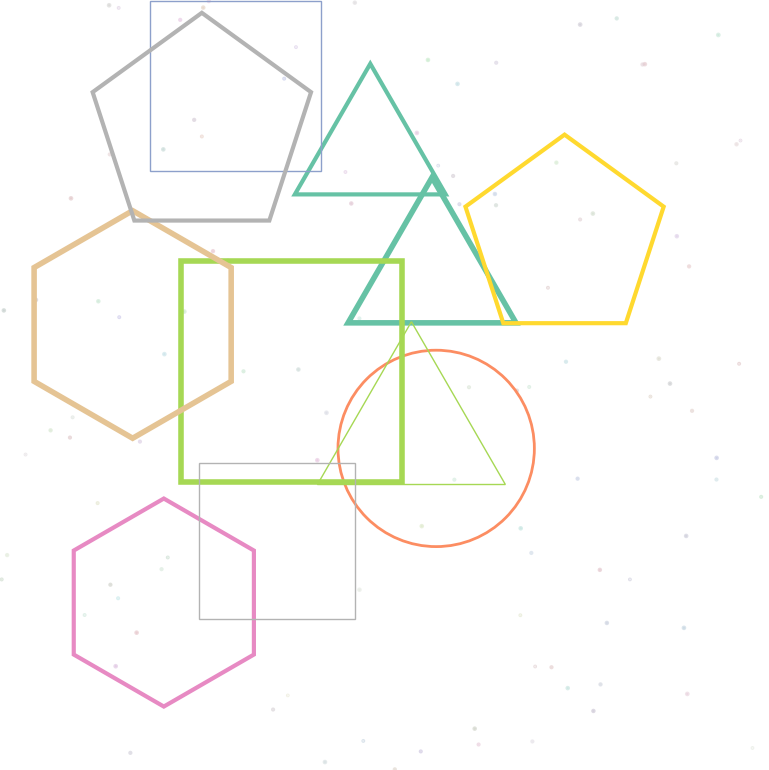[{"shape": "triangle", "thickness": 1.5, "radius": 0.57, "center": [0.481, 0.804]}, {"shape": "triangle", "thickness": 2, "radius": 0.63, "center": [0.561, 0.644]}, {"shape": "circle", "thickness": 1, "radius": 0.64, "center": [0.566, 0.418]}, {"shape": "square", "thickness": 0.5, "radius": 0.55, "center": [0.306, 0.888]}, {"shape": "hexagon", "thickness": 1.5, "radius": 0.68, "center": [0.213, 0.217]}, {"shape": "triangle", "thickness": 0.5, "radius": 0.7, "center": [0.534, 0.441]}, {"shape": "square", "thickness": 2, "radius": 0.72, "center": [0.379, 0.518]}, {"shape": "pentagon", "thickness": 1.5, "radius": 0.68, "center": [0.733, 0.69]}, {"shape": "hexagon", "thickness": 2, "radius": 0.74, "center": [0.172, 0.579]}, {"shape": "pentagon", "thickness": 1.5, "radius": 0.75, "center": [0.262, 0.834]}, {"shape": "square", "thickness": 0.5, "radius": 0.51, "center": [0.359, 0.297]}]